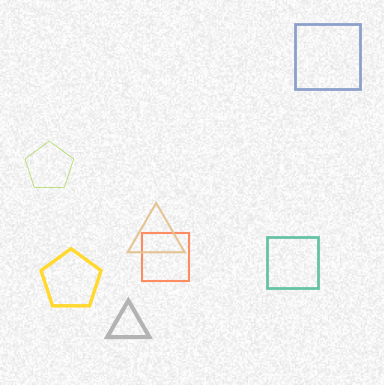[{"shape": "square", "thickness": 2, "radius": 0.33, "center": [0.759, 0.318]}, {"shape": "square", "thickness": 1.5, "radius": 0.31, "center": [0.43, 0.333]}, {"shape": "square", "thickness": 2, "radius": 0.43, "center": [0.851, 0.853]}, {"shape": "pentagon", "thickness": 0.5, "radius": 0.33, "center": [0.128, 0.567]}, {"shape": "pentagon", "thickness": 2.5, "radius": 0.41, "center": [0.185, 0.272]}, {"shape": "triangle", "thickness": 1.5, "radius": 0.43, "center": [0.406, 0.387]}, {"shape": "triangle", "thickness": 3, "radius": 0.32, "center": [0.333, 0.156]}]